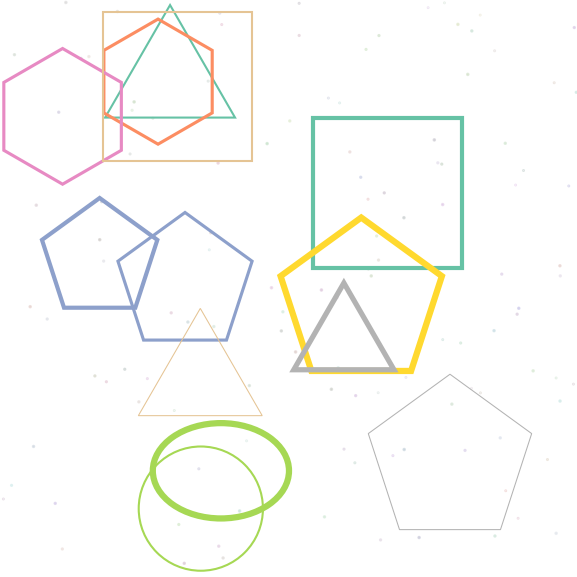[{"shape": "square", "thickness": 2, "radius": 0.65, "center": [0.671, 0.665]}, {"shape": "triangle", "thickness": 1, "radius": 0.65, "center": [0.294, 0.86]}, {"shape": "hexagon", "thickness": 1.5, "radius": 0.54, "center": [0.274, 0.858]}, {"shape": "pentagon", "thickness": 2, "radius": 0.53, "center": [0.173, 0.551]}, {"shape": "pentagon", "thickness": 1.5, "radius": 0.61, "center": [0.32, 0.509]}, {"shape": "hexagon", "thickness": 1.5, "radius": 0.59, "center": [0.108, 0.798]}, {"shape": "circle", "thickness": 1, "radius": 0.54, "center": [0.348, 0.118]}, {"shape": "oval", "thickness": 3, "radius": 0.59, "center": [0.383, 0.184]}, {"shape": "pentagon", "thickness": 3, "radius": 0.73, "center": [0.626, 0.476]}, {"shape": "square", "thickness": 1, "radius": 0.64, "center": [0.308, 0.849]}, {"shape": "triangle", "thickness": 0.5, "radius": 0.62, "center": [0.347, 0.341]}, {"shape": "triangle", "thickness": 2.5, "radius": 0.5, "center": [0.595, 0.409]}, {"shape": "pentagon", "thickness": 0.5, "radius": 0.74, "center": [0.779, 0.202]}]